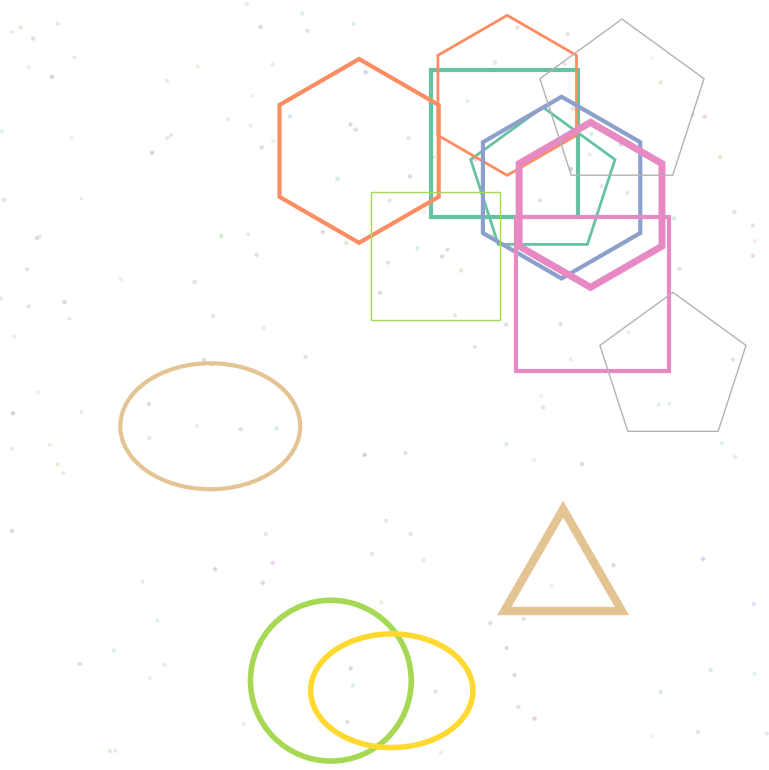[{"shape": "square", "thickness": 1.5, "radius": 0.48, "center": [0.655, 0.813]}, {"shape": "pentagon", "thickness": 1, "radius": 0.49, "center": [0.705, 0.762]}, {"shape": "hexagon", "thickness": 1.5, "radius": 0.6, "center": [0.466, 0.804]}, {"shape": "hexagon", "thickness": 1, "radius": 0.52, "center": [0.659, 0.876]}, {"shape": "hexagon", "thickness": 1.5, "radius": 0.59, "center": [0.729, 0.756]}, {"shape": "square", "thickness": 1.5, "radius": 0.5, "center": [0.769, 0.618]}, {"shape": "hexagon", "thickness": 2.5, "radius": 0.54, "center": [0.767, 0.734]}, {"shape": "square", "thickness": 0.5, "radius": 0.42, "center": [0.565, 0.668]}, {"shape": "circle", "thickness": 2, "radius": 0.52, "center": [0.43, 0.116]}, {"shape": "oval", "thickness": 2, "radius": 0.53, "center": [0.509, 0.103]}, {"shape": "oval", "thickness": 1.5, "radius": 0.58, "center": [0.273, 0.446]}, {"shape": "triangle", "thickness": 3, "radius": 0.44, "center": [0.731, 0.251]}, {"shape": "pentagon", "thickness": 0.5, "radius": 0.5, "center": [0.874, 0.521]}, {"shape": "pentagon", "thickness": 0.5, "radius": 0.56, "center": [0.808, 0.863]}]